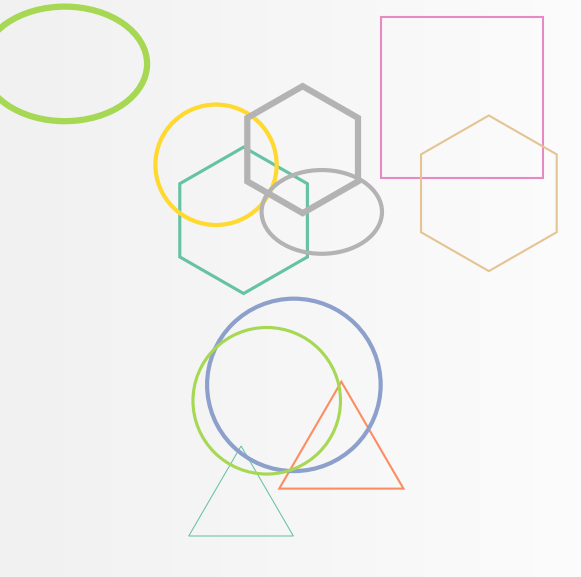[{"shape": "triangle", "thickness": 0.5, "radius": 0.52, "center": [0.415, 0.123]}, {"shape": "hexagon", "thickness": 1.5, "radius": 0.63, "center": [0.419, 0.618]}, {"shape": "triangle", "thickness": 1, "radius": 0.62, "center": [0.587, 0.215]}, {"shape": "circle", "thickness": 2, "radius": 0.75, "center": [0.506, 0.333]}, {"shape": "square", "thickness": 1, "radius": 0.7, "center": [0.794, 0.83]}, {"shape": "circle", "thickness": 1.5, "radius": 0.63, "center": [0.459, 0.305]}, {"shape": "oval", "thickness": 3, "radius": 0.71, "center": [0.111, 0.888]}, {"shape": "circle", "thickness": 2, "radius": 0.52, "center": [0.372, 0.714]}, {"shape": "hexagon", "thickness": 1, "radius": 0.67, "center": [0.841, 0.664]}, {"shape": "oval", "thickness": 2, "radius": 0.52, "center": [0.554, 0.632]}, {"shape": "hexagon", "thickness": 3, "radius": 0.55, "center": [0.521, 0.74]}]